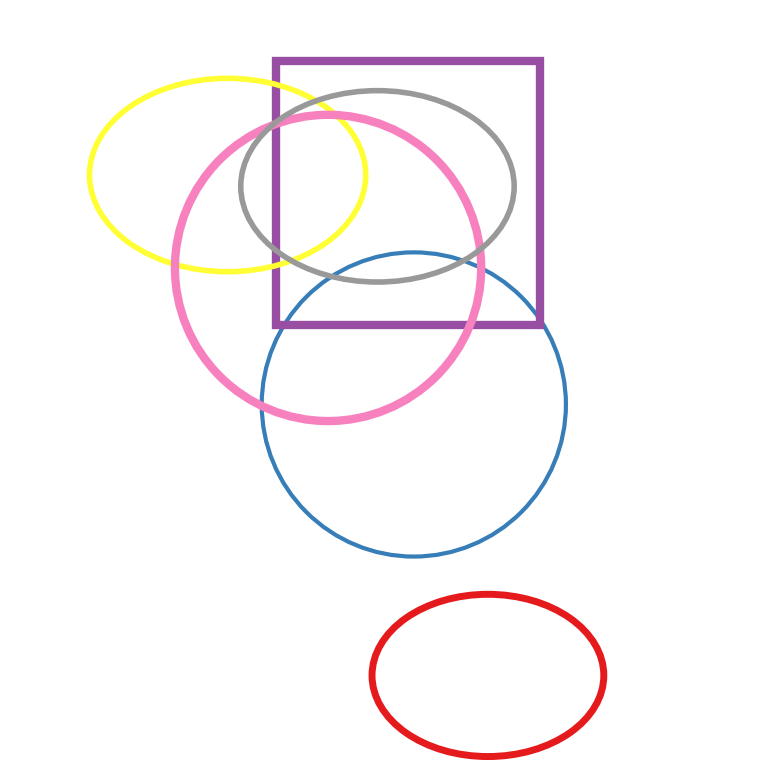[{"shape": "oval", "thickness": 2.5, "radius": 0.75, "center": [0.634, 0.123]}, {"shape": "circle", "thickness": 1.5, "radius": 0.99, "center": [0.537, 0.475]}, {"shape": "square", "thickness": 3, "radius": 0.85, "center": [0.53, 0.749]}, {"shape": "oval", "thickness": 2, "radius": 0.9, "center": [0.296, 0.773]}, {"shape": "circle", "thickness": 3, "radius": 0.99, "center": [0.426, 0.652]}, {"shape": "oval", "thickness": 2, "radius": 0.89, "center": [0.49, 0.758]}]